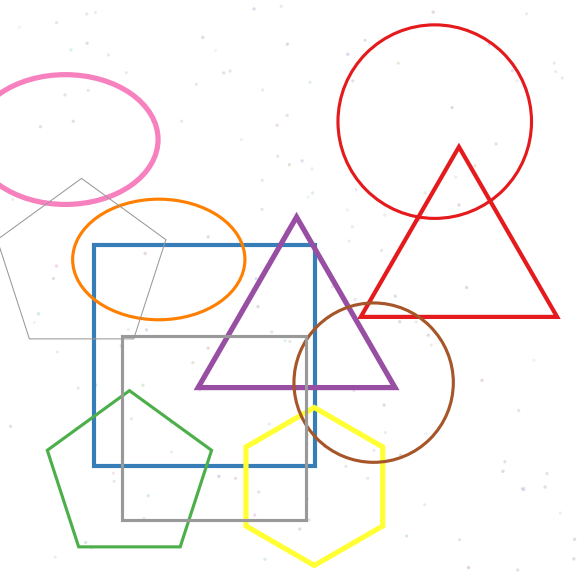[{"shape": "circle", "thickness": 1.5, "radius": 0.84, "center": [0.753, 0.789]}, {"shape": "triangle", "thickness": 2, "radius": 0.98, "center": [0.795, 0.549]}, {"shape": "square", "thickness": 2, "radius": 0.96, "center": [0.354, 0.384]}, {"shape": "pentagon", "thickness": 1.5, "radius": 0.75, "center": [0.224, 0.173]}, {"shape": "triangle", "thickness": 2.5, "radius": 0.98, "center": [0.514, 0.426]}, {"shape": "oval", "thickness": 1.5, "radius": 0.75, "center": [0.275, 0.55]}, {"shape": "hexagon", "thickness": 2.5, "radius": 0.68, "center": [0.544, 0.157]}, {"shape": "circle", "thickness": 1.5, "radius": 0.69, "center": [0.647, 0.337]}, {"shape": "oval", "thickness": 2.5, "radius": 0.8, "center": [0.113, 0.758]}, {"shape": "pentagon", "thickness": 0.5, "radius": 0.77, "center": [0.141, 0.537]}, {"shape": "square", "thickness": 1.5, "radius": 0.8, "center": [0.371, 0.258]}]